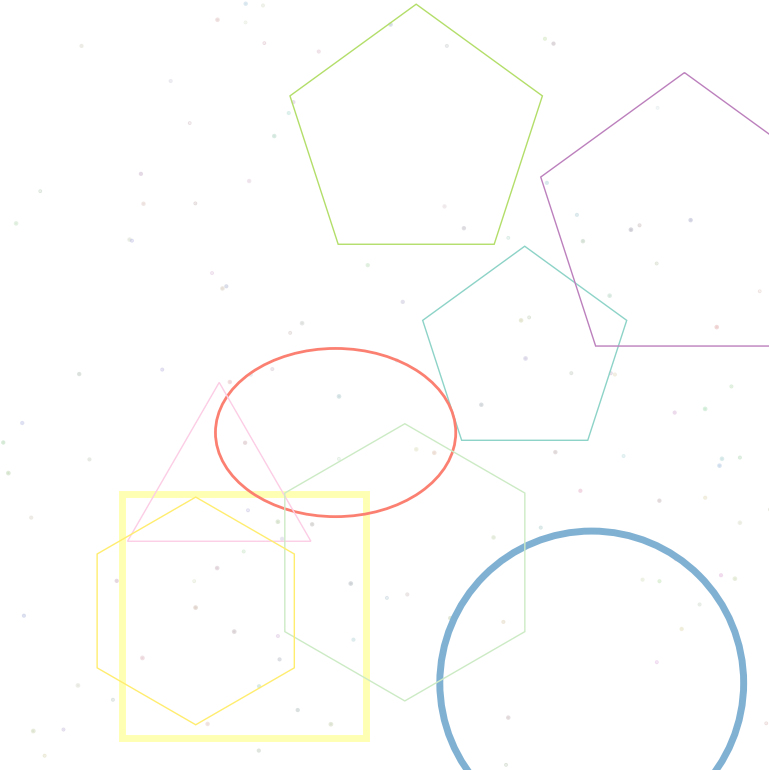[{"shape": "pentagon", "thickness": 0.5, "radius": 0.7, "center": [0.681, 0.541]}, {"shape": "square", "thickness": 2.5, "radius": 0.79, "center": [0.317, 0.2]}, {"shape": "oval", "thickness": 1, "radius": 0.78, "center": [0.436, 0.438]}, {"shape": "circle", "thickness": 2.5, "radius": 0.99, "center": [0.768, 0.113]}, {"shape": "pentagon", "thickness": 0.5, "radius": 0.86, "center": [0.54, 0.822]}, {"shape": "triangle", "thickness": 0.5, "radius": 0.69, "center": [0.285, 0.366]}, {"shape": "pentagon", "thickness": 0.5, "radius": 0.98, "center": [0.889, 0.709]}, {"shape": "hexagon", "thickness": 0.5, "radius": 0.9, "center": [0.526, 0.27]}, {"shape": "hexagon", "thickness": 0.5, "radius": 0.74, "center": [0.254, 0.207]}]